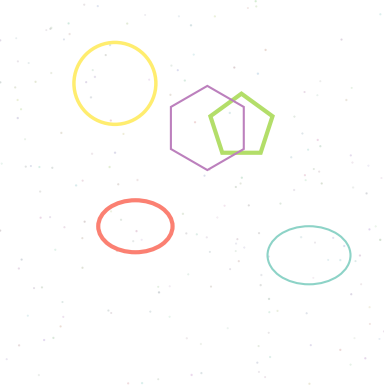[{"shape": "oval", "thickness": 1.5, "radius": 0.54, "center": [0.803, 0.337]}, {"shape": "oval", "thickness": 3, "radius": 0.48, "center": [0.352, 0.412]}, {"shape": "pentagon", "thickness": 3, "radius": 0.42, "center": [0.627, 0.672]}, {"shape": "hexagon", "thickness": 1.5, "radius": 0.55, "center": [0.539, 0.668]}, {"shape": "circle", "thickness": 2.5, "radius": 0.53, "center": [0.298, 0.783]}]